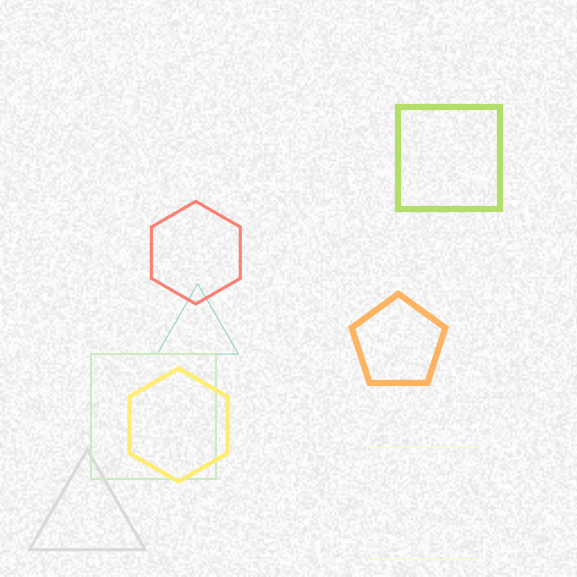[{"shape": "triangle", "thickness": 0.5, "radius": 0.41, "center": [0.342, 0.427]}, {"shape": "square", "thickness": 0.5, "radius": 0.48, "center": [0.732, 0.128]}, {"shape": "hexagon", "thickness": 1.5, "radius": 0.44, "center": [0.339, 0.562]}, {"shape": "pentagon", "thickness": 3, "radius": 0.43, "center": [0.69, 0.405]}, {"shape": "square", "thickness": 3, "radius": 0.44, "center": [0.777, 0.726]}, {"shape": "triangle", "thickness": 1.5, "radius": 0.58, "center": [0.151, 0.105]}, {"shape": "square", "thickness": 1, "radius": 0.54, "center": [0.266, 0.278]}, {"shape": "hexagon", "thickness": 2, "radius": 0.49, "center": [0.309, 0.263]}]